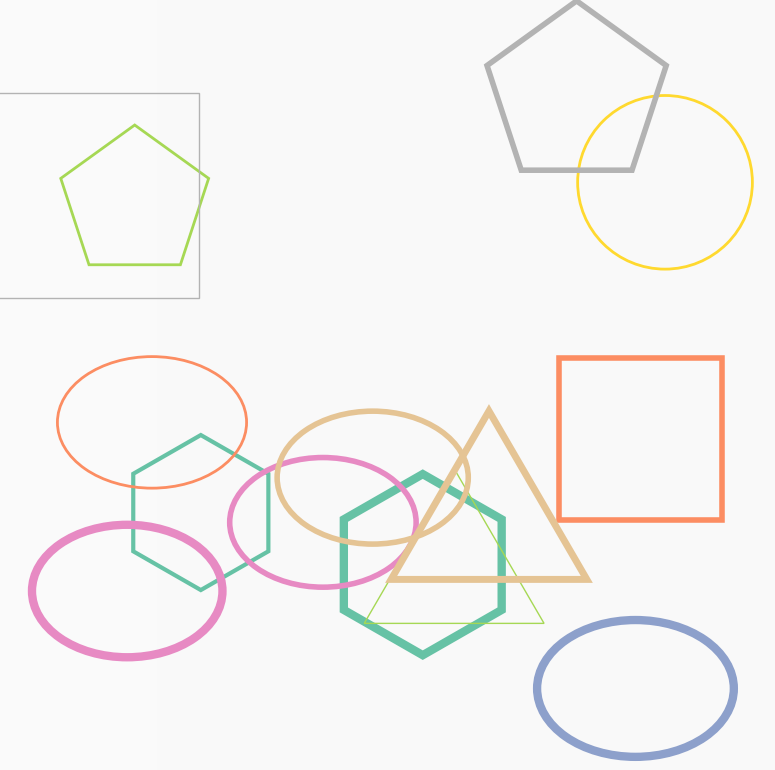[{"shape": "hexagon", "thickness": 3, "radius": 0.59, "center": [0.545, 0.267]}, {"shape": "hexagon", "thickness": 1.5, "radius": 0.5, "center": [0.259, 0.334]}, {"shape": "oval", "thickness": 1, "radius": 0.61, "center": [0.196, 0.451]}, {"shape": "square", "thickness": 2, "radius": 0.53, "center": [0.827, 0.429]}, {"shape": "oval", "thickness": 3, "radius": 0.63, "center": [0.82, 0.106]}, {"shape": "oval", "thickness": 3, "radius": 0.61, "center": [0.164, 0.232]}, {"shape": "oval", "thickness": 2, "radius": 0.6, "center": [0.417, 0.322]}, {"shape": "pentagon", "thickness": 1, "radius": 0.5, "center": [0.174, 0.737]}, {"shape": "triangle", "thickness": 0.5, "radius": 0.67, "center": [0.586, 0.257]}, {"shape": "circle", "thickness": 1, "radius": 0.56, "center": [0.858, 0.763]}, {"shape": "triangle", "thickness": 2.5, "radius": 0.73, "center": [0.631, 0.32]}, {"shape": "oval", "thickness": 2, "radius": 0.62, "center": [0.481, 0.38]}, {"shape": "pentagon", "thickness": 2, "radius": 0.61, "center": [0.744, 0.877]}, {"shape": "square", "thickness": 0.5, "radius": 0.67, "center": [0.123, 0.746]}]